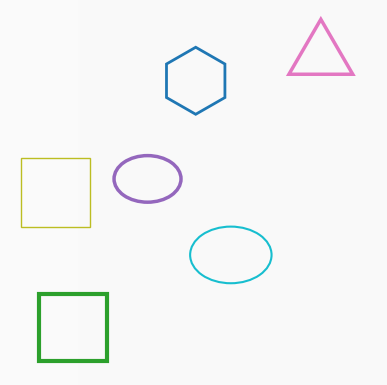[{"shape": "hexagon", "thickness": 2, "radius": 0.44, "center": [0.505, 0.79]}, {"shape": "square", "thickness": 3, "radius": 0.44, "center": [0.189, 0.149]}, {"shape": "oval", "thickness": 2.5, "radius": 0.43, "center": [0.381, 0.535]}, {"shape": "triangle", "thickness": 2.5, "radius": 0.48, "center": [0.828, 0.855]}, {"shape": "square", "thickness": 1, "radius": 0.45, "center": [0.144, 0.5]}, {"shape": "oval", "thickness": 1.5, "radius": 0.53, "center": [0.596, 0.338]}]